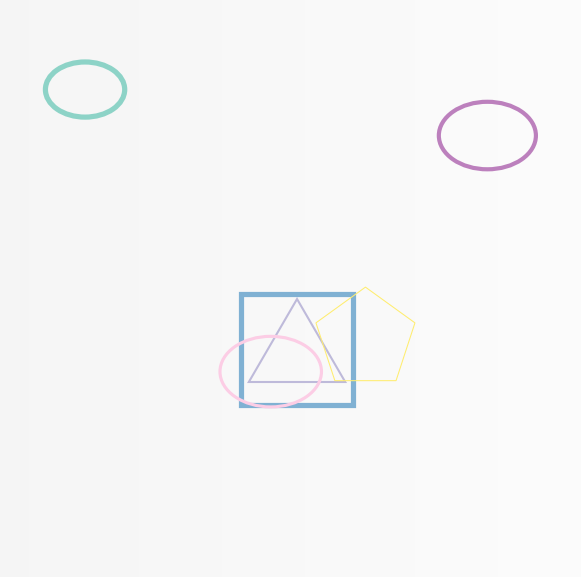[{"shape": "oval", "thickness": 2.5, "radius": 0.34, "center": [0.146, 0.844]}, {"shape": "triangle", "thickness": 1, "radius": 0.48, "center": [0.511, 0.386]}, {"shape": "square", "thickness": 2.5, "radius": 0.48, "center": [0.511, 0.394]}, {"shape": "oval", "thickness": 1.5, "radius": 0.44, "center": [0.466, 0.356]}, {"shape": "oval", "thickness": 2, "radius": 0.42, "center": [0.838, 0.764]}, {"shape": "pentagon", "thickness": 0.5, "radius": 0.45, "center": [0.629, 0.412]}]